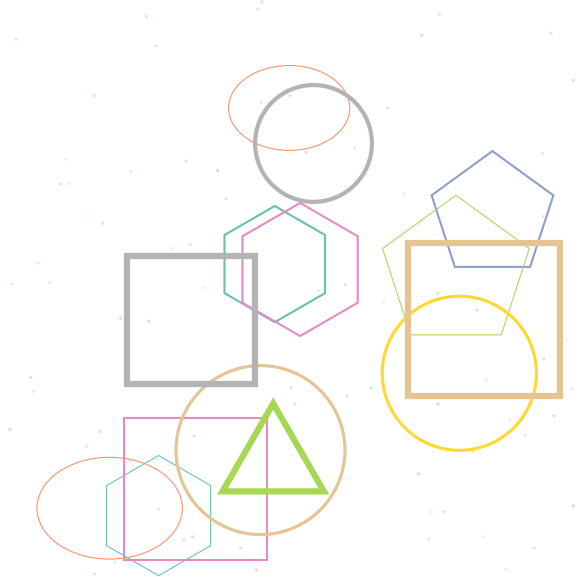[{"shape": "hexagon", "thickness": 0.5, "radius": 0.52, "center": [0.275, 0.106]}, {"shape": "hexagon", "thickness": 1, "radius": 0.5, "center": [0.476, 0.542]}, {"shape": "oval", "thickness": 0.5, "radius": 0.63, "center": [0.19, 0.119]}, {"shape": "oval", "thickness": 0.5, "radius": 0.52, "center": [0.501, 0.812]}, {"shape": "pentagon", "thickness": 1, "radius": 0.55, "center": [0.853, 0.627]}, {"shape": "hexagon", "thickness": 1, "radius": 0.58, "center": [0.52, 0.532]}, {"shape": "square", "thickness": 1, "radius": 0.62, "center": [0.338, 0.152]}, {"shape": "pentagon", "thickness": 0.5, "radius": 0.67, "center": [0.789, 0.527]}, {"shape": "triangle", "thickness": 3, "radius": 0.51, "center": [0.473, 0.199]}, {"shape": "circle", "thickness": 1.5, "radius": 0.67, "center": [0.795, 0.353]}, {"shape": "square", "thickness": 3, "radius": 0.66, "center": [0.838, 0.446]}, {"shape": "circle", "thickness": 1.5, "radius": 0.73, "center": [0.451, 0.22]}, {"shape": "circle", "thickness": 2, "radius": 0.51, "center": [0.543, 0.751]}, {"shape": "square", "thickness": 3, "radius": 0.55, "center": [0.331, 0.445]}]